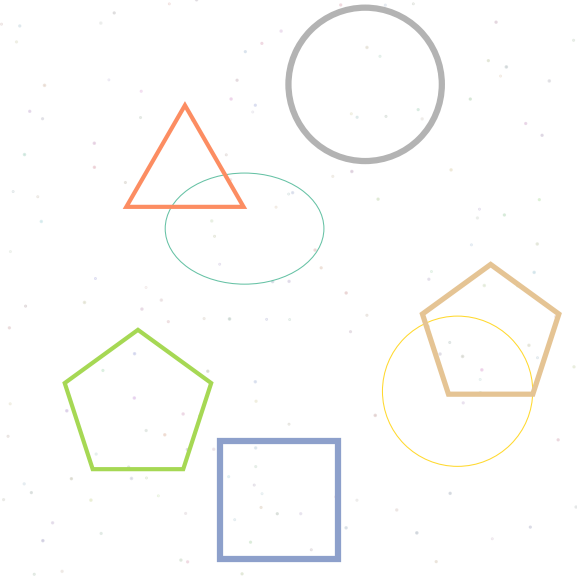[{"shape": "oval", "thickness": 0.5, "radius": 0.69, "center": [0.423, 0.603]}, {"shape": "triangle", "thickness": 2, "radius": 0.59, "center": [0.32, 0.7]}, {"shape": "square", "thickness": 3, "radius": 0.51, "center": [0.483, 0.133]}, {"shape": "pentagon", "thickness": 2, "radius": 0.67, "center": [0.239, 0.295]}, {"shape": "circle", "thickness": 0.5, "radius": 0.65, "center": [0.792, 0.322]}, {"shape": "pentagon", "thickness": 2.5, "radius": 0.62, "center": [0.85, 0.417]}, {"shape": "circle", "thickness": 3, "radius": 0.66, "center": [0.632, 0.853]}]